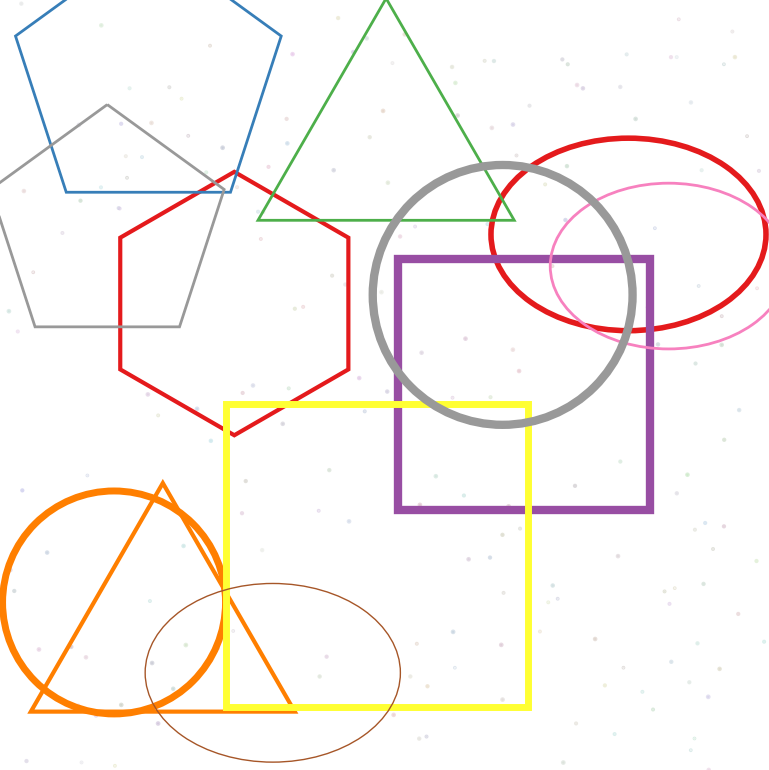[{"shape": "oval", "thickness": 2, "radius": 0.89, "center": [0.816, 0.696]}, {"shape": "hexagon", "thickness": 1.5, "radius": 0.86, "center": [0.304, 0.606]}, {"shape": "pentagon", "thickness": 1, "radius": 0.91, "center": [0.193, 0.897]}, {"shape": "triangle", "thickness": 1, "radius": 0.96, "center": [0.501, 0.81]}, {"shape": "square", "thickness": 3, "radius": 0.82, "center": [0.68, 0.5]}, {"shape": "triangle", "thickness": 1.5, "radius": 0.99, "center": [0.211, 0.175]}, {"shape": "circle", "thickness": 2.5, "radius": 0.72, "center": [0.148, 0.218]}, {"shape": "square", "thickness": 2.5, "radius": 0.98, "center": [0.49, 0.279]}, {"shape": "oval", "thickness": 0.5, "radius": 0.83, "center": [0.354, 0.126]}, {"shape": "oval", "thickness": 1, "radius": 0.77, "center": [0.868, 0.654]}, {"shape": "circle", "thickness": 3, "radius": 0.84, "center": [0.653, 0.617]}, {"shape": "pentagon", "thickness": 1, "radius": 0.8, "center": [0.139, 0.705]}]